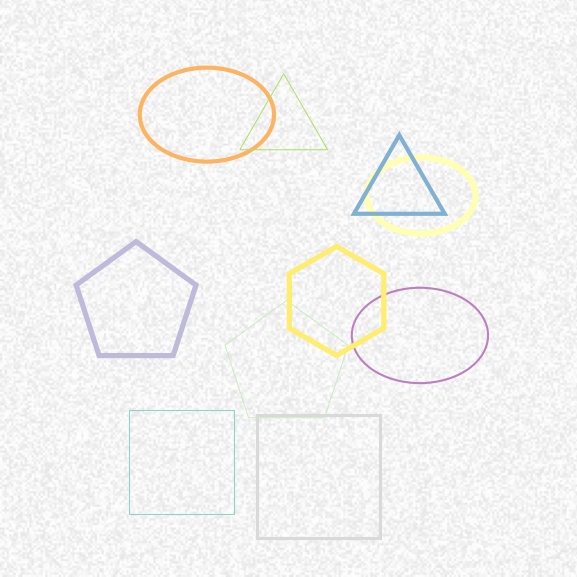[{"shape": "square", "thickness": 0.5, "radius": 0.45, "center": [0.314, 0.199]}, {"shape": "oval", "thickness": 3, "radius": 0.47, "center": [0.729, 0.661]}, {"shape": "pentagon", "thickness": 2.5, "radius": 0.55, "center": [0.236, 0.472]}, {"shape": "triangle", "thickness": 2, "radius": 0.45, "center": [0.691, 0.674]}, {"shape": "oval", "thickness": 2, "radius": 0.58, "center": [0.358, 0.801]}, {"shape": "triangle", "thickness": 0.5, "radius": 0.44, "center": [0.491, 0.784]}, {"shape": "square", "thickness": 1.5, "radius": 0.53, "center": [0.551, 0.174]}, {"shape": "oval", "thickness": 1, "radius": 0.59, "center": [0.727, 0.418]}, {"shape": "pentagon", "thickness": 0.5, "radius": 0.56, "center": [0.496, 0.367]}, {"shape": "hexagon", "thickness": 2.5, "radius": 0.47, "center": [0.583, 0.478]}]